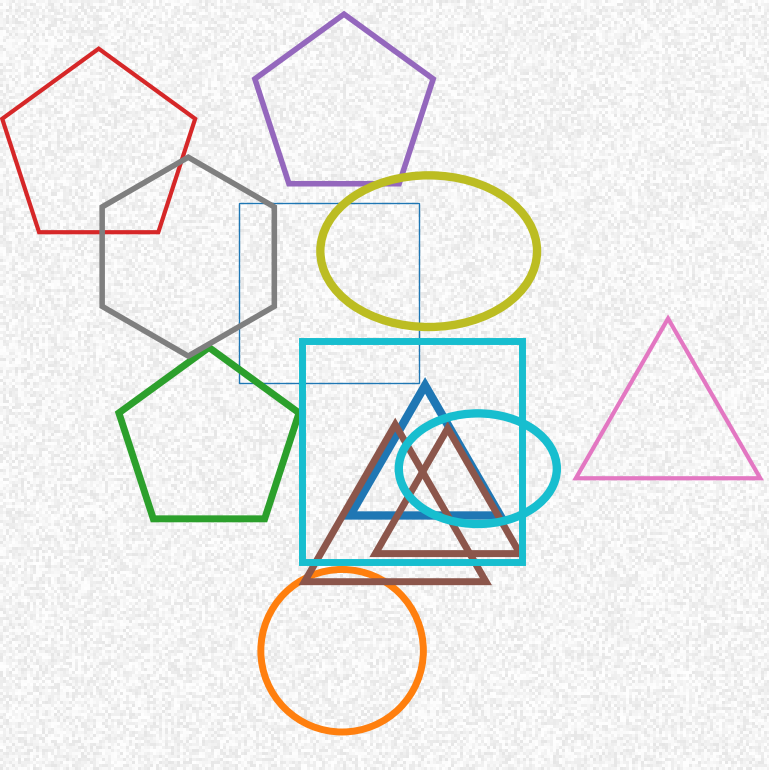[{"shape": "triangle", "thickness": 3, "radius": 0.56, "center": [0.552, 0.387]}, {"shape": "square", "thickness": 0.5, "radius": 0.59, "center": [0.427, 0.62]}, {"shape": "circle", "thickness": 2.5, "radius": 0.53, "center": [0.444, 0.155]}, {"shape": "pentagon", "thickness": 2.5, "radius": 0.62, "center": [0.271, 0.426]}, {"shape": "pentagon", "thickness": 1.5, "radius": 0.66, "center": [0.128, 0.805]}, {"shape": "pentagon", "thickness": 2, "radius": 0.61, "center": [0.447, 0.86]}, {"shape": "triangle", "thickness": 2.5, "radius": 0.68, "center": [0.513, 0.313]}, {"shape": "triangle", "thickness": 2.5, "radius": 0.54, "center": [0.581, 0.335]}, {"shape": "triangle", "thickness": 1.5, "radius": 0.69, "center": [0.868, 0.448]}, {"shape": "hexagon", "thickness": 2, "radius": 0.65, "center": [0.244, 0.667]}, {"shape": "oval", "thickness": 3, "radius": 0.7, "center": [0.557, 0.674]}, {"shape": "oval", "thickness": 3, "radius": 0.51, "center": [0.621, 0.391]}, {"shape": "square", "thickness": 2.5, "radius": 0.72, "center": [0.535, 0.414]}]